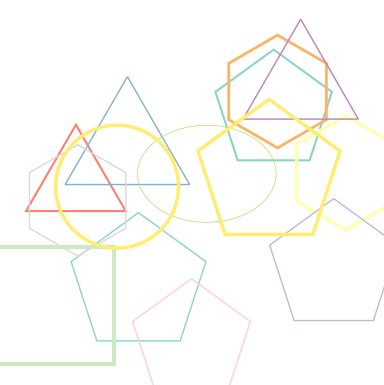[{"shape": "pentagon", "thickness": 1, "radius": 0.92, "center": [0.36, 0.263]}, {"shape": "pentagon", "thickness": 1.5, "radius": 0.79, "center": [0.711, 0.712]}, {"shape": "hexagon", "thickness": 2.5, "radius": 0.74, "center": [0.899, 0.551]}, {"shape": "pentagon", "thickness": 1, "radius": 0.88, "center": [0.867, 0.309]}, {"shape": "triangle", "thickness": 1.5, "radius": 0.75, "center": [0.197, 0.527]}, {"shape": "triangle", "thickness": 1, "radius": 0.93, "center": [0.331, 0.614]}, {"shape": "hexagon", "thickness": 2, "radius": 0.73, "center": [0.721, 0.762]}, {"shape": "oval", "thickness": 0.5, "radius": 0.9, "center": [0.537, 0.549]}, {"shape": "pentagon", "thickness": 1, "radius": 0.8, "center": [0.497, 0.115]}, {"shape": "hexagon", "thickness": 1, "radius": 0.72, "center": [0.202, 0.48]}, {"shape": "triangle", "thickness": 1, "radius": 0.86, "center": [0.781, 0.777]}, {"shape": "square", "thickness": 3, "radius": 0.76, "center": [0.144, 0.207]}, {"shape": "circle", "thickness": 2.5, "radius": 0.8, "center": [0.304, 0.515]}, {"shape": "pentagon", "thickness": 2.5, "radius": 0.97, "center": [0.699, 0.548]}]